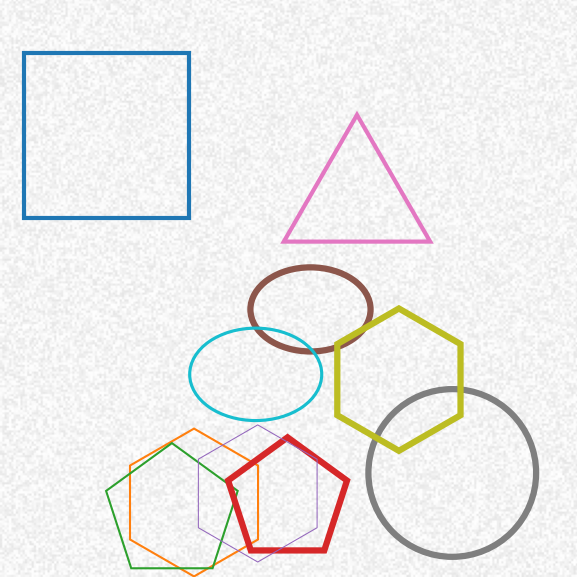[{"shape": "square", "thickness": 2, "radius": 0.72, "center": [0.184, 0.764]}, {"shape": "hexagon", "thickness": 1, "radius": 0.64, "center": [0.336, 0.129]}, {"shape": "pentagon", "thickness": 1, "radius": 0.6, "center": [0.298, 0.112]}, {"shape": "pentagon", "thickness": 3, "radius": 0.54, "center": [0.498, 0.134]}, {"shape": "hexagon", "thickness": 0.5, "radius": 0.59, "center": [0.446, 0.145]}, {"shape": "oval", "thickness": 3, "radius": 0.52, "center": [0.538, 0.463]}, {"shape": "triangle", "thickness": 2, "radius": 0.73, "center": [0.618, 0.654]}, {"shape": "circle", "thickness": 3, "radius": 0.73, "center": [0.783, 0.18]}, {"shape": "hexagon", "thickness": 3, "radius": 0.62, "center": [0.691, 0.342]}, {"shape": "oval", "thickness": 1.5, "radius": 0.57, "center": [0.443, 0.351]}]